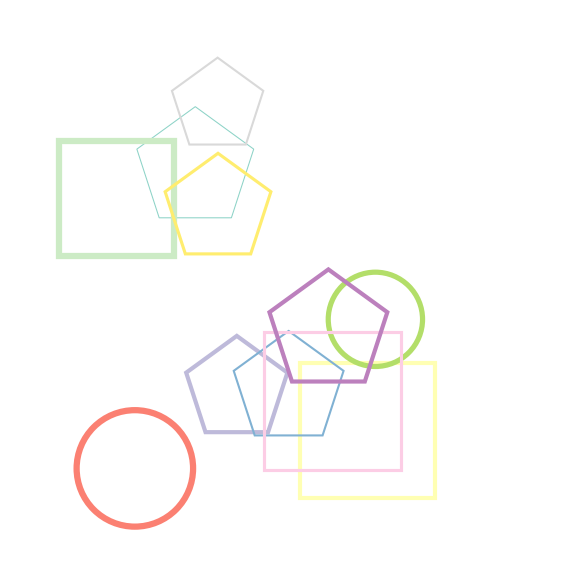[{"shape": "pentagon", "thickness": 0.5, "radius": 0.53, "center": [0.338, 0.708]}, {"shape": "square", "thickness": 2, "radius": 0.58, "center": [0.636, 0.254]}, {"shape": "pentagon", "thickness": 2, "radius": 0.46, "center": [0.41, 0.325]}, {"shape": "circle", "thickness": 3, "radius": 0.5, "center": [0.234, 0.188]}, {"shape": "pentagon", "thickness": 1, "radius": 0.5, "center": [0.5, 0.326]}, {"shape": "circle", "thickness": 2.5, "radius": 0.41, "center": [0.65, 0.446]}, {"shape": "square", "thickness": 1.5, "radius": 0.59, "center": [0.576, 0.305]}, {"shape": "pentagon", "thickness": 1, "radius": 0.42, "center": [0.377, 0.816]}, {"shape": "pentagon", "thickness": 2, "radius": 0.54, "center": [0.569, 0.425]}, {"shape": "square", "thickness": 3, "radius": 0.5, "center": [0.201, 0.656]}, {"shape": "pentagon", "thickness": 1.5, "radius": 0.48, "center": [0.378, 0.637]}]